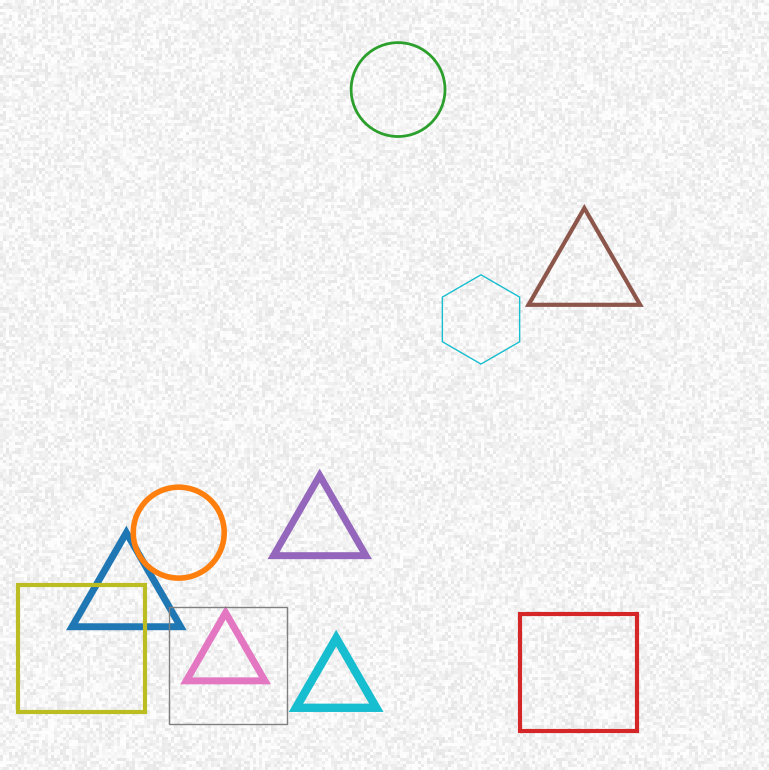[{"shape": "triangle", "thickness": 2.5, "radius": 0.41, "center": [0.164, 0.227]}, {"shape": "circle", "thickness": 2, "radius": 0.3, "center": [0.232, 0.308]}, {"shape": "circle", "thickness": 1, "radius": 0.3, "center": [0.517, 0.884]}, {"shape": "square", "thickness": 1.5, "radius": 0.38, "center": [0.751, 0.127]}, {"shape": "triangle", "thickness": 2.5, "radius": 0.35, "center": [0.415, 0.313]}, {"shape": "triangle", "thickness": 1.5, "radius": 0.42, "center": [0.759, 0.646]}, {"shape": "triangle", "thickness": 2.5, "radius": 0.29, "center": [0.293, 0.145]}, {"shape": "square", "thickness": 0.5, "radius": 0.38, "center": [0.296, 0.136]}, {"shape": "square", "thickness": 1.5, "radius": 0.41, "center": [0.106, 0.158]}, {"shape": "triangle", "thickness": 3, "radius": 0.3, "center": [0.437, 0.111]}, {"shape": "hexagon", "thickness": 0.5, "radius": 0.29, "center": [0.625, 0.585]}]